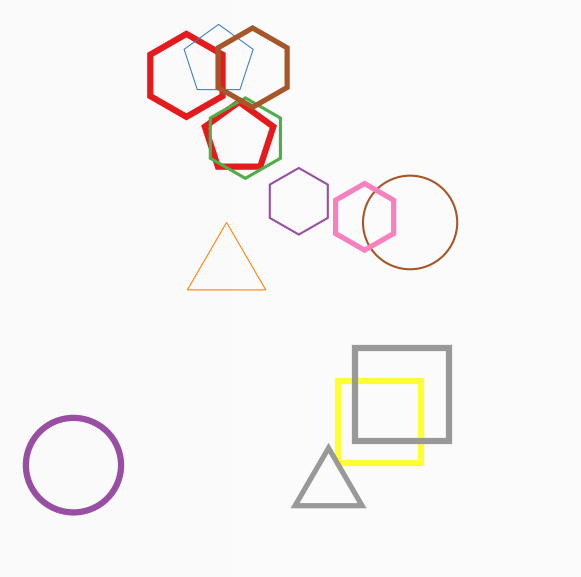[{"shape": "hexagon", "thickness": 3, "radius": 0.36, "center": [0.321, 0.869]}, {"shape": "pentagon", "thickness": 3, "radius": 0.31, "center": [0.411, 0.761]}, {"shape": "pentagon", "thickness": 0.5, "radius": 0.31, "center": [0.376, 0.894]}, {"shape": "hexagon", "thickness": 1.5, "radius": 0.35, "center": [0.422, 0.76]}, {"shape": "circle", "thickness": 3, "radius": 0.41, "center": [0.126, 0.194]}, {"shape": "hexagon", "thickness": 1, "radius": 0.29, "center": [0.514, 0.651]}, {"shape": "triangle", "thickness": 0.5, "radius": 0.39, "center": [0.39, 0.536]}, {"shape": "square", "thickness": 3, "radius": 0.35, "center": [0.653, 0.269]}, {"shape": "hexagon", "thickness": 2.5, "radius": 0.34, "center": [0.435, 0.882]}, {"shape": "circle", "thickness": 1, "radius": 0.41, "center": [0.706, 0.614]}, {"shape": "hexagon", "thickness": 2.5, "radius": 0.29, "center": [0.627, 0.624]}, {"shape": "square", "thickness": 3, "radius": 0.4, "center": [0.691, 0.316]}, {"shape": "triangle", "thickness": 2.5, "radius": 0.33, "center": [0.565, 0.157]}]